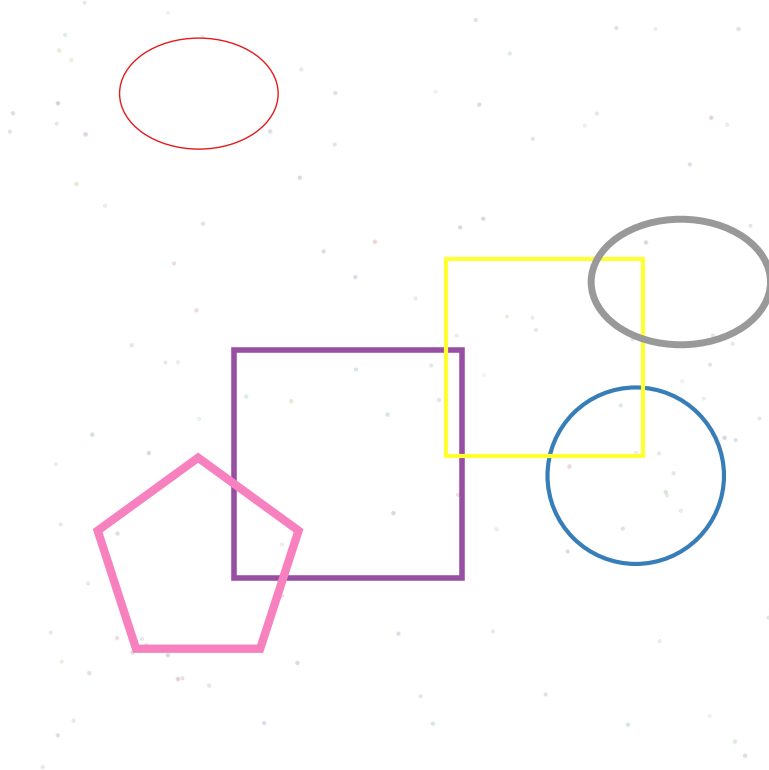[{"shape": "oval", "thickness": 0.5, "radius": 0.51, "center": [0.258, 0.878]}, {"shape": "circle", "thickness": 1.5, "radius": 0.57, "center": [0.826, 0.382]}, {"shape": "square", "thickness": 2, "radius": 0.74, "center": [0.452, 0.398]}, {"shape": "square", "thickness": 1.5, "radius": 0.64, "center": [0.707, 0.536]}, {"shape": "pentagon", "thickness": 3, "radius": 0.69, "center": [0.257, 0.268]}, {"shape": "oval", "thickness": 2.5, "radius": 0.58, "center": [0.884, 0.634]}]